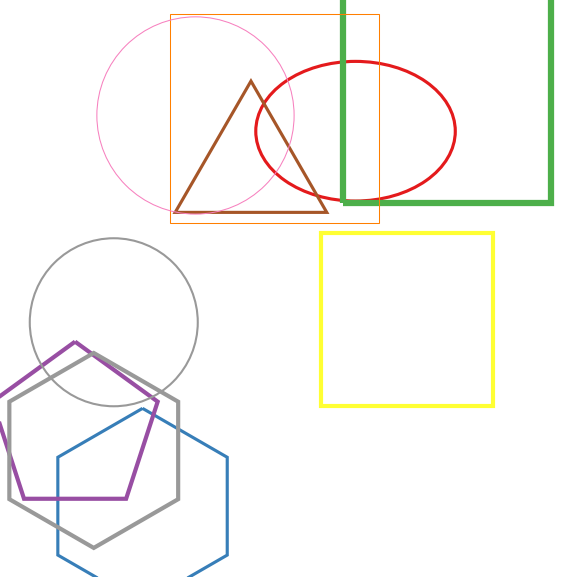[{"shape": "oval", "thickness": 1.5, "radius": 0.86, "center": [0.616, 0.772]}, {"shape": "hexagon", "thickness": 1.5, "radius": 0.85, "center": [0.247, 0.123]}, {"shape": "square", "thickness": 3, "radius": 0.9, "center": [0.774, 0.828]}, {"shape": "pentagon", "thickness": 2, "radius": 0.75, "center": [0.13, 0.257]}, {"shape": "square", "thickness": 0.5, "radius": 0.9, "center": [0.475, 0.794]}, {"shape": "square", "thickness": 2, "radius": 0.75, "center": [0.705, 0.446]}, {"shape": "triangle", "thickness": 1.5, "radius": 0.76, "center": [0.435, 0.707]}, {"shape": "circle", "thickness": 0.5, "radius": 0.85, "center": [0.338, 0.799]}, {"shape": "circle", "thickness": 1, "radius": 0.73, "center": [0.197, 0.441]}, {"shape": "hexagon", "thickness": 2, "radius": 0.84, "center": [0.162, 0.219]}]